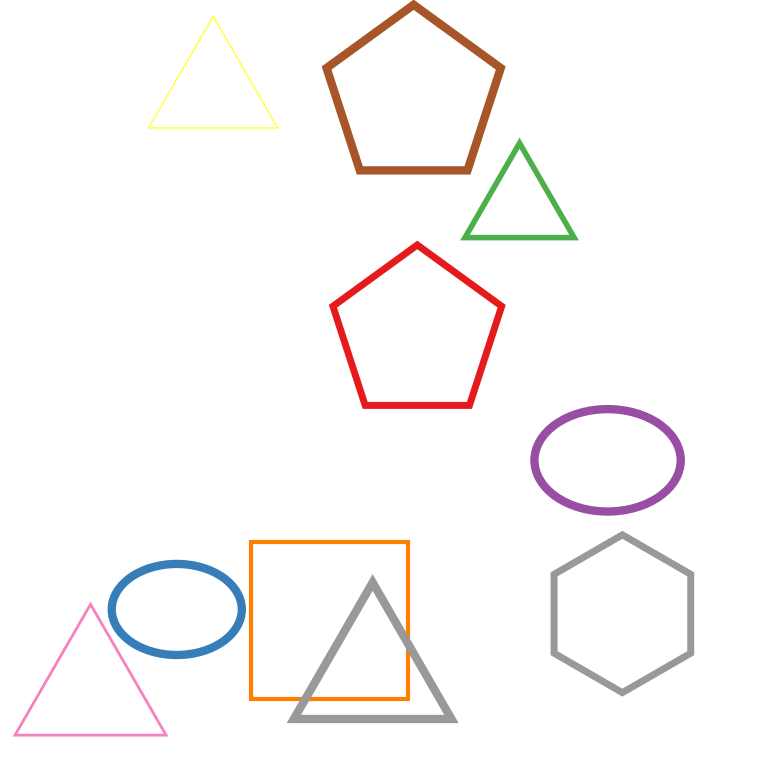[{"shape": "pentagon", "thickness": 2.5, "radius": 0.58, "center": [0.542, 0.567]}, {"shape": "oval", "thickness": 3, "radius": 0.42, "center": [0.23, 0.208]}, {"shape": "triangle", "thickness": 2, "radius": 0.41, "center": [0.675, 0.732]}, {"shape": "oval", "thickness": 3, "radius": 0.47, "center": [0.789, 0.402]}, {"shape": "square", "thickness": 1.5, "radius": 0.51, "center": [0.428, 0.195]}, {"shape": "triangle", "thickness": 0.5, "radius": 0.48, "center": [0.277, 0.882]}, {"shape": "pentagon", "thickness": 3, "radius": 0.59, "center": [0.537, 0.875]}, {"shape": "triangle", "thickness": 1, "radius": 0.57, "center": [0.118, 0.102]}, {"shape": "triangle", "thickness": 3, "radius": 0.59, "center": [0.484, 0.125]}, {"shape": "hexagon", "thickness": 2.5, "radius": 0.51, "center": [0.808, 0.203]}]